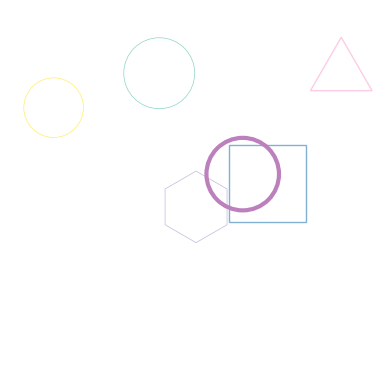[{"shape": "circle", "thickness": 0.5, "radius": 0.46, "center": [0.414, 0.81]}, {"shape": "hexagon", "thickness": 0.5, "radius": 0.46, "center": [0.509, 0.463]}, {"shape": "square", "thickness": 1, "radius": 0.5, "center": [0.694, 0.523]}, {"shape": "triangle", "thickness": 1, "radius": 0.46, "center": [0.886, 0.811]}, {"shape": "circle", "thickness": 3, "radius": 0.47, "center": [0.63, 0.548]}, {"shape": "circle", "thickness": 0.5, "radius": 0.39, "center": [0.139, 0.72]}]